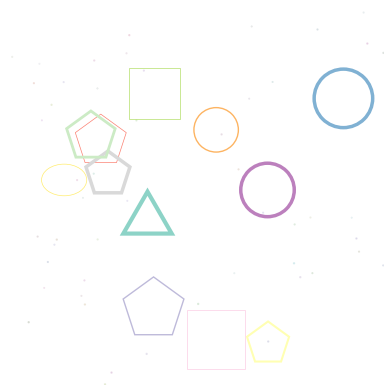[{"shape": "triangle", "thickness": 3, "radius": 0.36, "center": [0.383, 0.43]}, {"shape": "pentagon", "thickness": 1.5, "radius": 0.29, "center": [0.696, 0.107]}, {"shape": "pentagon", "thickness": 1, "radius": 0.41, "center": [0.399, 0.198]}, {"shape": "pentagon", "thickness": 0.5, "radius": 0.35, "center": [0.262, 0.634]}, {"shape": "circle", "thickness": 2.5, "radius": 0.38, "center": [0.892, 0.744]}, {"shape": "circle", "thickness": 1, "radius": 0.29, "center": [0.561, 0.663]}, {"shape": "square", "thickness": 0.5, "radius": 0.33, "center": [0.402, 0.756]}, {"shape": "square", "thickness": 0.5, "radius": 0.38, "center": [0.561, 0.119]}, {"shape": "pentagon", "thickness": 2.5, "radius": 0.3, "center": [0.28, 0.548]}, {"shape": "circle", "thickness": 2.5, "radius": 0.35, "center": [0.695, 0.507]}, {"shape": "pentagon", "thickness": 2, "radius": 0.33, "center": [0.236, 0.645]}, {"shape": "oval", "thickness": 0.5, "radius": 0.29, "center": [0.167, 0.533]}]